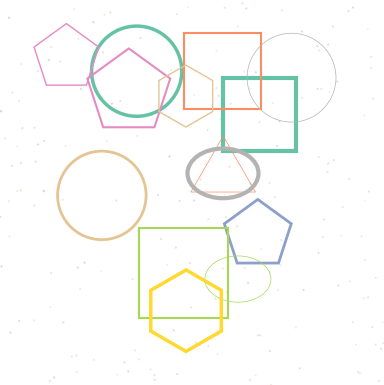[{"shape": "square", "thickness": 3, "radius": 0.48, "center": [0.674, 0.703]}, {"shape": "circle", "thickness": 2.5, "radius": 0.59, "center": [0.355, 0.815]}, {"shape": "triangle", "thickness": 0.5, "radius": 0.48, "center": [0.58, 0.55]}, {"shape": "square", "thickness": 1.5, "radius": 0.5, "center": [0.578, 0.816]}, {"shape": "pentagon", "thickness": 2, "radius": 0.46, "center": [0.67, 0.391]}, {"shape": "pentagon", "thickness": 1.5, "radius": 0.57, "center": [0.335, 0.761]}, {"shape": "pentagon", "thickness": 1, "radius": 0.44, "center": [0.172, 0.85]}, {"shape": "square", "thickness": 1.5, "radius": 0.58, "center": [0.476, 0.291]}, {"shape": "oval", "thickness": 0.5, "radius": 0.43, "center": [0.618, 0.275]}, {"shape": "hexagon", "thickness": 2.5, "radius": 0.53, "center": [0.483, 0.193]}, {"shape": "circle", "thickness": 2, "radius": 0.57, "center": [0.265, 0.492]}, {"shape": "hexagon", "thickness": 1, "radius": 0.4, "center": [0.483, 0.751]}, {"shape": "oval", "thickness": 3, "radius": 0.46, "center": [0.579, 0.55]}, {"shape": "circle", "thickness": 0.5, "radius": 0.58, "center": [0.757, 0.798]}]